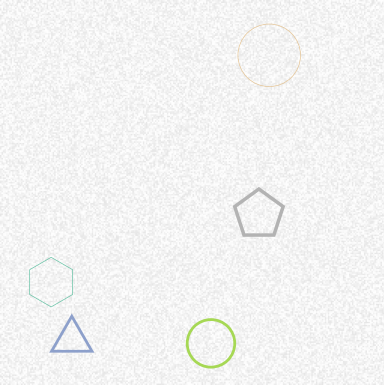[{"shape": "hexagon", "thickness": 0.5, "radius": 0.32, "center": [0.133, 0.267]}, {"shape": "triangle", "thickness": 2, "radius": 0.3, "center": [0.186, 0.118]}, {"shape": "circle", "thickness": 2, "radius": 0.31, "center": [0.548, 0.108]}, {"shape": "circle", "thickness": 0.5, "radius": 0.41, "center": [0.699, 0.856]}, {"shape": "pentagon", "thickness": 2.5, "radius": 0.33, "center": [0.673, 0.443]}]